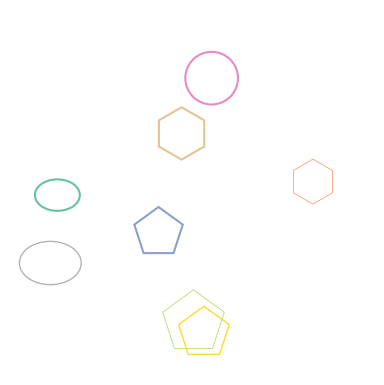[{"shape": "oval", "thickness": 1.5, "radius": 0.29, "center": [0.149, 0.493]}, {"shape": "hexagon", "thickness": 0.5, "radius": 0.29, "center": [0.813, 0.528]}, {"shape": "pentagon", "thickness": 1.5, "radius": 0.33, "center": [0.412, 0.396]}, {"shape": "circle", "thickness": 1.5, "radius": 0.34, "center": [0.55, 0.797]}, {"shape": "pentagon", "thickness": 0.5, "radius": 0.42, "center": [0.503, 0.163]}, {"shape": "pentagon", "thickness": 1, "radius": 0.35, "center": [0.53, 0.135]}, {"shape": "hexagon", "thickness": 1.5, "radius": 0.34, "center": [0.472, 0.653]}, {"shape": "oval", "thickness": 1, "radius": 0.4, "center": [0.131, 0.317]}]